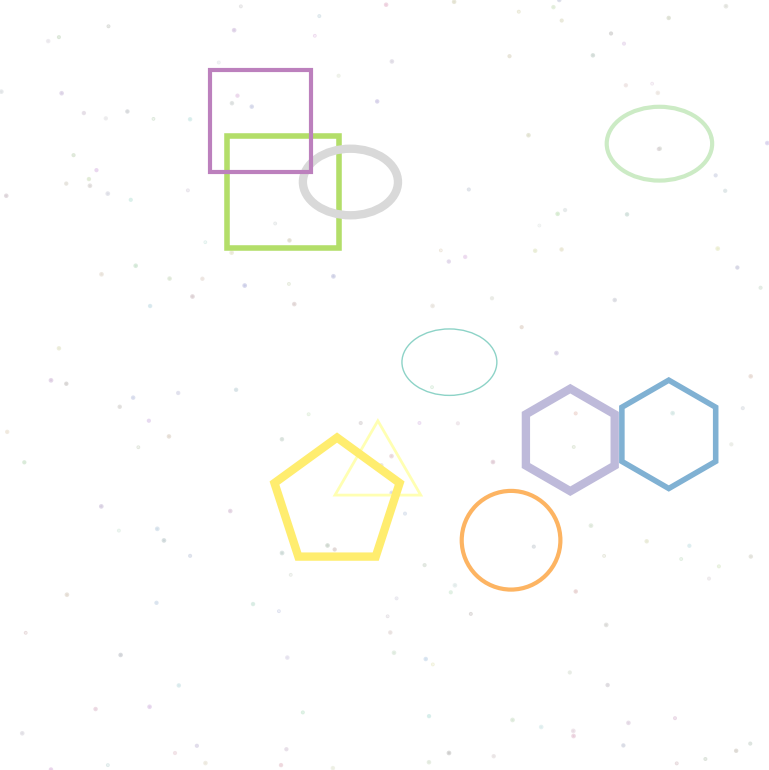[{"shape": "oval", "thickness": 0.5, "radius": 0.31, "center": [0.584, 0.53]}, {"shape": "triangle", "thickness": 1, "radius": 0.32, "center": [0.491, 0.389]}, {"shape": "hexagon", "thickness": 3, "radius": 0.33, "center": [0.741, 0.429]}, {"shape": "hexagon", "thickness": 2, "radius": 0.35, "center": [0.869, 0.436]}, {"shape": "circle", "thickness": 1.5, "radius": 0.32, "center": [0.664, 0.298]}, {"shape": "square", "thickness": 2, "radius": 0.37, "center": [0.367, 0.751]}, {"shape": "oval", "thickness": 3, "radius": 0.31, "center": [0.455, 0.764]}, {"shape": "square", "thickness": 1.5, "radius": 0.33, "center": [0.338, 0.843]}, {"shape": "oval", "thickness": 1.5, "radius": 0.34, "center": [0.856, 0.813]}, {"shape": "pentagon", "thickness": 3, "radius": 0.43, "center": [0.438, 0.346]}]